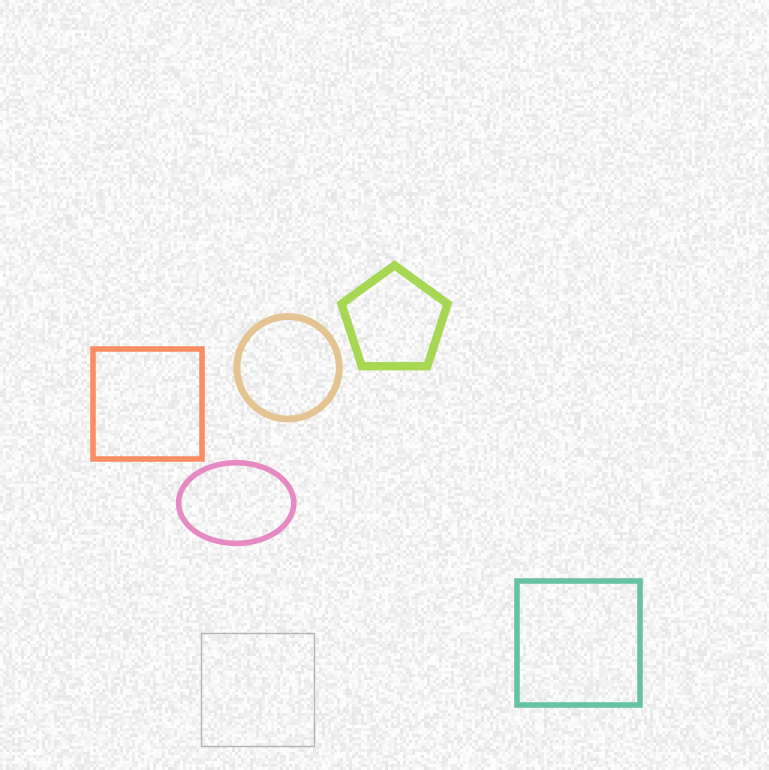[{"shape": "square", "thickness": 2, "radius": 0.4, "center": [0.752, 0.165]}, {"shape": "square", "thickness": 2, "radius": 0.36, "center": [0.192, 0.475]}, {"shape": "oval", "thickness": 2, "radius": 0.37, "center": [0.307, 0.347]}, {"shape": "pentagon", "thickness": 3, "radius": 0.36, "center": [0.512, 0.583]}, {"shape": "circle", "thickness": 2.5, "radius": 0.33, "center": [0.374, 0.522]}, {"shape": "square", "thickness": 0.5, "radius": 0.37, "center": [0.334, 0.105]}]